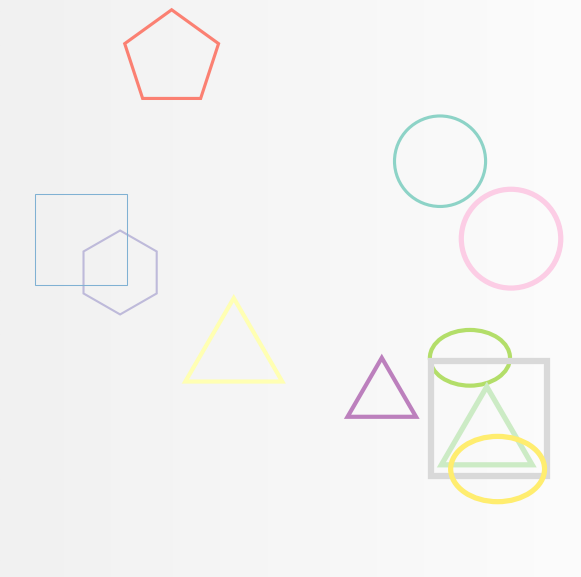[{"shape": "circle", "thickness": 1.5, "radius": 0.39, "center": [0.757, 0.72]}, {"shape": "triangle", "thickness": 2, "radius": 0.48, "center": [0.402, 0.387]}, {"shape": "hexagon", "thickness": 1, "radius": 0.36, "center": [0.207, 0.527]}, {"shape": "pentagon", "thickness": 1.5, "radius": 0.42, "center": [0.295, 0.897]}, {"shape": "square", "thickness": 0.5, "radius": 0.4, "center": [0.14, 0.585]}, {"shape": "oval", "thickness": 2, "radius": 0.34, "center": [0.809, 0.38]}, {"shape": "circle", "thickness": 2.5, "radius": 0.43, "center": [0.879, 0.586]}, {"shape": "square", "thickness": 3, "radius": 0.5, "center": [0.841, 0.275]}, {"shape": "triangle", "thickness": 2, "radius": 0.34, "center": [0.657, 0.311]}, {"shape": "triangle", "thickness": 2.5, "radius": 0.45, "center": [0.837, 0.239]}, {"shape": "oval", "thickness": 2.5, "radius": 0.4, "center": [0.856, 0.187]}]